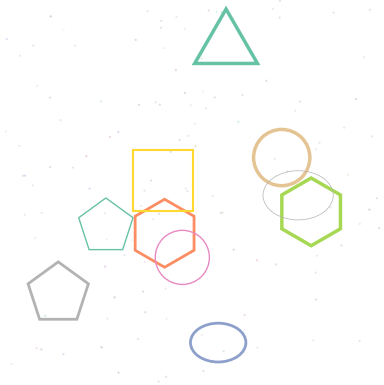[{"shape": "triangle", "thickness": 2.5, "radius": 0.47, "center": [0.587, 0.882]}, {"shape": "pentagon", "thickness": 1, "radius": 0.37, "center": [0.275, 0.412]}, {"shape": "hexagon", "thickness": 2, "radius": 0.44, "center": [0.428, 0.394]}, {"shape": "oval", "thickness": 2, "radius": 0.36, "center": [0.567, 0.11]}, {"shape": "circle", "thickness": 1, "radius": 0.35, "center": [0.474, 0.331]}, {"shape": "hexagon", "thickness": 2.5, "radius": 0.44, "center": [0.808, 0.45]}, {"shape": "square", "thickness": 1.5, "radius": 0.39, "center": [0.423, 0.531]}, {"shape": "circle", "thickness": 2.5, "radius": 0.37, "center": [0.732, 0.591]}, {"shape": "pentagon", "thickness": 2, "radius": 0.41, "center": [0.151, 0.237]}, {"shape": "oval", "thickness": 0.5, "radius": 0.46, "center": [0.774, 0.493]}]